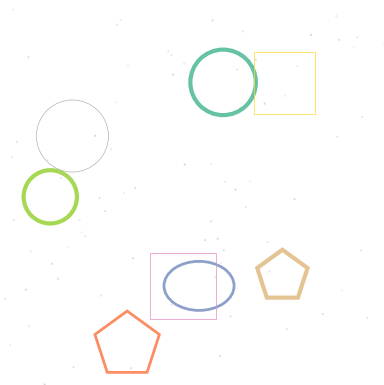[{"shape": "circle", "thickness": 3, "radius": 0.43, "center": [0.58, 0.786]}, {"shape": "pentagon", "thickness": 2, "radius": 0.44, "center": [0.33, 0.104]}, {"shape": "oval", "thickness": 2, "radius": 0.46, "center": [0.517, 0.257]}, {"shape": "square", "thickness": 0.5, "radius": 0.43, "center": [0.476, 0.258]}, {"shape": "circle", "thickness": 3, "radius": 0.35, "center": [0.131, 0.489]}, {"shape": "square", "thickness": 0.5, "radius": 0.4, "center": [0.739, 0.784]}, {"shape": "pentagon", "thickness": 3, "radius": 0.34, "center": [0.733, 0.283]}, {"shape": "circle", "thickness": 0.5, "radius": 0.47, "center": [0.188, 0.647]}]